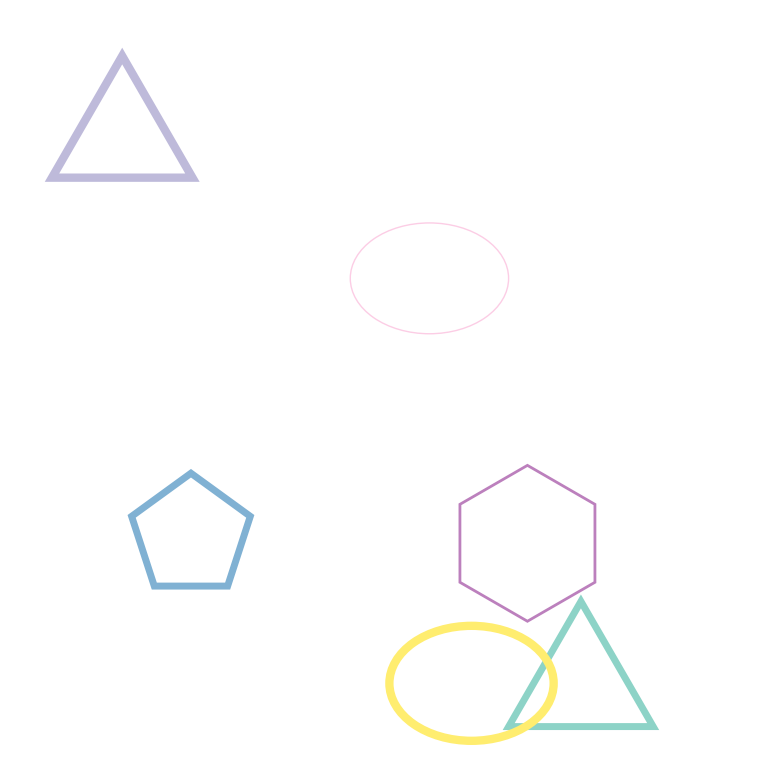[{"shape": "triangle", "thickness": 2.5, "radius": 0.54, "center": [0.754, 0.111]}, {"shape": "triangle", "thickness": 3, "radius": 0.53, "center": [0.159, 0.822]}, {"shape": "pentagon", "thickness": 2.5, "radius": 0.41, "center": [0.248, 0.304]}, {"shape": "oval", "thickness": 0.5, "radius": 0.51, "center": [0.558, 0.639]}, {"shape": "hexagon", "thickness": 1, "radius": 0.51, "center": [0.685, 0.294]}, {"shape": "oval", "thickness": 3, "radius": 0.53, "center": [0.612, 0.113]}]